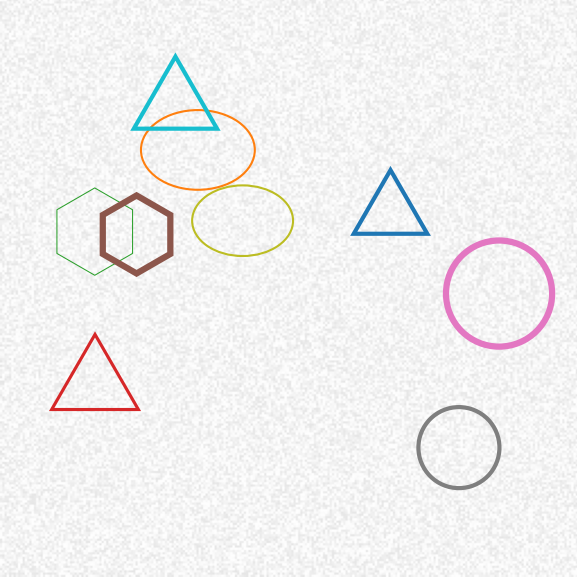[{"shape": "triangle", "thickness": 2, "radius": 0.37, "center": [0.676, 0.631]}, {"shape": "oval", "thickness": 1, "radius": 0.49, "center": [0.343, 0.74]}, {"shape": "hexagon", "thickness": 0.5, "radius": 0.38, "center": [0.164, 0.598]}, {"shape": "triangle", "thickness": 1.5, "radius": 0.43, "center": [0.165, 0.333]}, {"shape": "hexagon", "thickness": 3, "radius": 0.34, "center": [0.236, 0.593]}, {"shape": "circle", "thickness": 3, "radius": 0.46, "center": [0.864, 0.491]}, {"shape": "circle", "thickness": 2, "radius": 0.35, "center": [0.795, 0.224]}, {"shape": "oval", "thickness": 1, "radius": 0.44, "center": [0.42, 0.617]}, {"shape": "triangle", "thickness": 2, "radius": 0.42, "center": [0.304, 0.818]}]